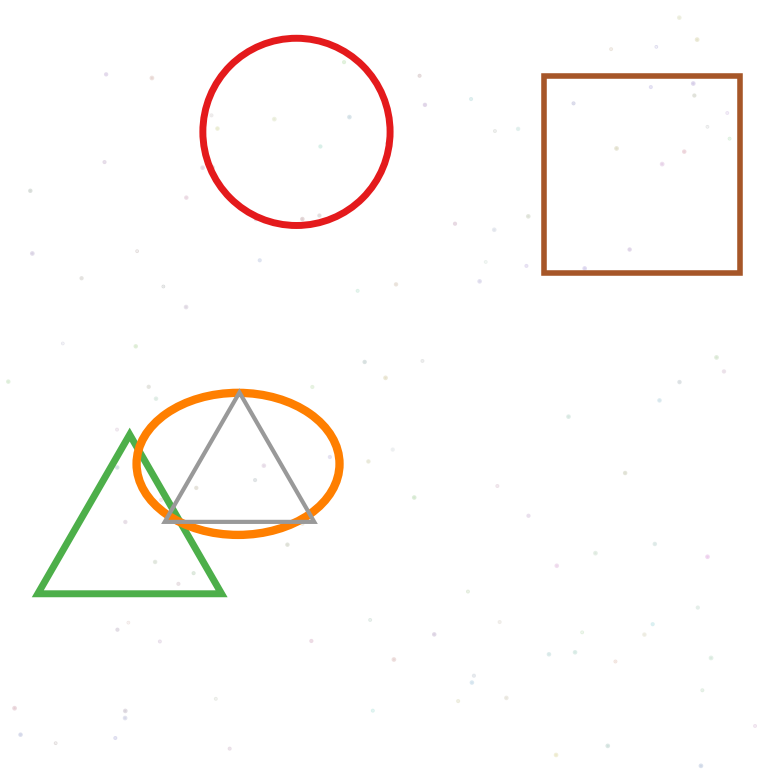[{"shape": "circle", "thickness": 2.5, "radius": 0.61, "center": [0.385, 0.829]}, {"shape": "triangle", "thickness": 2.5, "radius": 0.69, "center": [0.168, 0.298]}, {"shape": "oval", "thickness": 3, "radius": 0.66, "center": [0.309, 0.398]}, {"shape": "square", "thickness": 2, "radius": 0.64, "center": [0.834, 0.774]}, {"shape": "triangle", "thickness": 1.5, "radius": 0.56, "center": [0.311, 0.378]}]